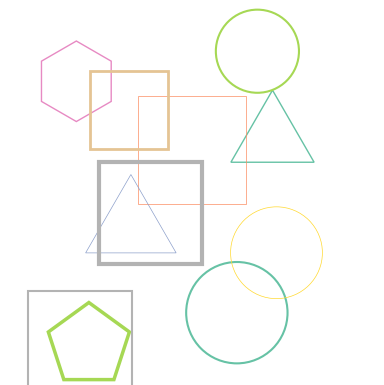[{"shape": "triangle", "thickness": 1, "radius": 0.62, "center": [0.708, 0.641]}, {"shape": "circle", "thickness": 1.5, "radius": 0.66, "center": [0.615, 0.188]}, {"shape": "square", "thickness": 0.5, "radius": 0.7, "center": [0.498, 0.61]}, {"shape": "triangle", "thickness": 0.5, "radius": 0.68, "center": [0.34, 0.411]}, {"shape": "hexagon", "thickness": 1, "radius": 0.52, "center": [0.198, 0.789]}, {"shape": "pentagon", "thickness": 2.5, "radius": 0.55, "center": [0.231, 0.104]}, {"shape": "circle", "thickness": 1.5, "radius": 0.54, "center": [0.669, 0.867]}, {"shape": "circle", "thickness": 0.5, "radius": 0.6, "center": [0.718, 0.344]}, {"shape": "square", "thickness": 2, "radius": 0.51, "center": [0.334, 0.713]}, {"shape": "square", "thickness": 3, "radius": 0.67, "center": [0.392, 0.447]}, {"shape": "square", "thickness": 1.5, "radius": 0.67, "center": [0.207, 0.11]}]